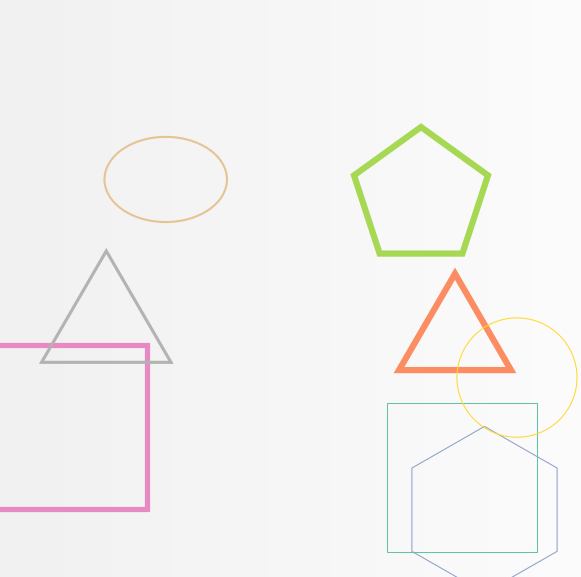[{"shape": "square", "thickness": 0.5, "radius": 0.64, "center": [0.794, 0.173]}, {"shape": "triangle", "thickness": 3, "radius": 0.56, "center": [0.783, 0.414]}, {"shape": "hexagon", "thickness": 0.5, "radius": 0.72, "center": [0.834, 0.117]}, {"shape": "square", "thickness": 2.5, "radius": 0.71, "center": [0.11, 0.259]}, {"shape": "pentagon", "thickness": 3, "radius": 0.61, "center": [0.724, 0.658]}, {"shape": "circle", "thickness": 0.5, "radius": 0.52, "center": [0.889, 0.345]}, {"shape": "oval", "thickness": 1, "radius": 0.53, "center": [0.285, 0.688]}, {"shape": "triangle", "thickness": 1.5, "radius": 0.64, "center": [0.183, 0.436]}]